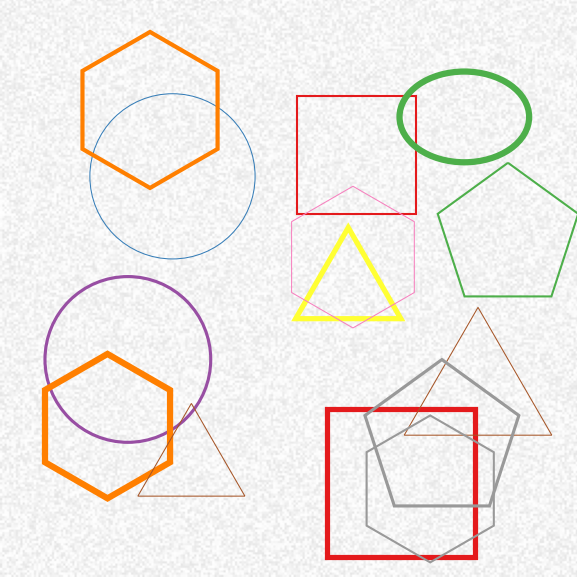[{"shape": "square", "thickness": 1, "radius": 0.51, "center": [0.617, 0.731]}, {"shape": "square", "thickness": 2.5, "radius": 0.64, "center": [0.695, 0.163]}, {"shape": "circle", "thickness": 0.5, "radius": 0.72, "center": [0.299, 0.694]}, {"shape": "oval", "thickness": 3, "radius": 0.56, "center": [0.804, 0.797]}, {"shape": "pentagon", "thickness": 1, "radius": 0.64, "center": [0.88, 0.589]}, {"shape": "circle", "thickness": 1.5, "radius": 0.72, "center": [0.221, 0.377]}, {"shape": "hexagon", "thickness": 3, "radius": 0.63, "center": [0.186, 0.261]}, {"shape": "hexagon", "thickness": 2, "radius": 0.68, "center": [0.26, 0.809]}, {"shape": "triangle", "thickness": 2.5, "radius": 0.53, "center": [0.603, 0.5]}, {"shape": "triangle", "thickness": 0.5, "radius": 0.74, "center": [0.828, 0.319]}, {"shape": "triangle", "thickness": 0.5, "radius": 0.54, "center": [0.331, 0.194]}, {"shape": "hexagon", "thickness": 0.5, "radius": 0.61, "center": [0.611, 0.554]}, {"shape": "pentagon", "thickness": 1.5, "radius": 0.7, "center": [0.765, 0.236]}, {"shape": "hexagon", "thickness": 1, "radius": 0.64, "center": [0.745, 0.153]}]